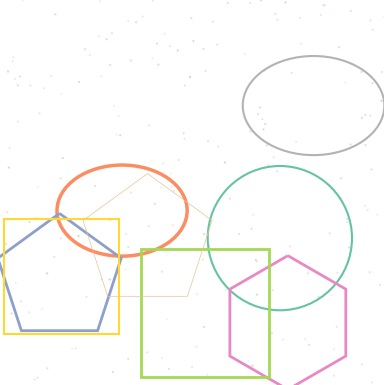[{"shape": "circle", "thickness": 1.5, "radius": 0.94, "center": [0.727, 0.381]}, {"shape": "oval", "thickness": 2.5, "radius": 0.85, "center": [0.317, 0.453]}, {"shape": "pentagon", "thickness": 2, "radius": 0.84, "center": [0.155, 0.277]}, {"shape": "hexagon", "thickness": 2, "radius": 0.87, "center": [0.748, 0.162]}, {"shape": "square", "thickness": 2, "radius": 0.83, "center": [0.533, 0.188]}, {"shape": "square", "thickness": 1.5, "radius": 0.75, "center": [0.16, 0.282]}, {"shape": "pentagon", "thickness": 0.5, "radius": 0.88, "center": [0.383, 0.373]}, {"shape": "oval", "thickness": 1.5, "radius": 0.92, "center": [0.814, 0.726]}]